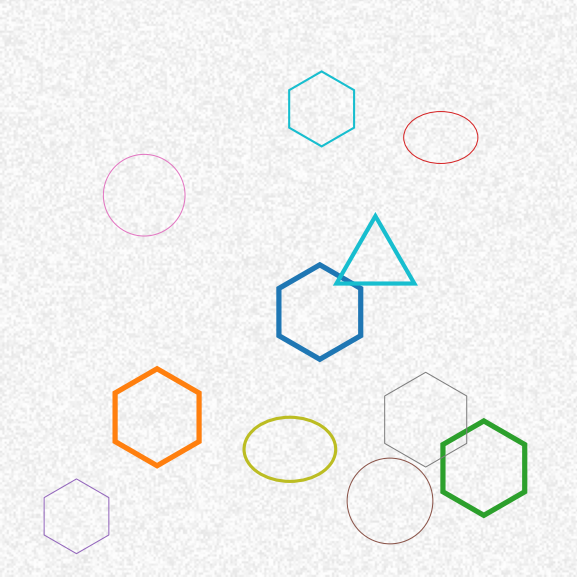[{"shape": "hexagon", "thickness": 2.5, "radius": 0.41, "center": [0.554, 0.459]}, {"shape": "hexagon", "thickness": 2.5, "radius": 0.42, "center": [0.272, 0.277]}, {"shape": "hexagon", "thickness": 2.5, "radius": 0.41, "center": [0.838, 0.188]}, {"shape": "oval", "thickness": 0.5, "radius": 0.32, "center": [0.763, 0.761]}, {"shape": "hexagon", "thickness": 0.5, "radius": 0.32, "center": [0.132, 0.105]}, {"shape": "circle", "thickness": 0.5, "radius": 0.37, "center": [0.675, 0.132]}, {"shape": "circle", "thickness": 0.5, "radius": 0.35, "center": [0.25, 0.661]}, {"shape": "hexagon", "thickness": 0.5, "radius": 0.41, "center": [0.737, 0.272]}, {"shape": "oval", "thickness": 1.5, "radius": 0.4, "center": [0.502, 0.221]}, {"shape": "triangle", "thickness": 2, "radius": 0.39, "center": [0.65, 0.547]}, {"shape": "hexagon", "thickness": 1, "radius": 0.32, "center": [0.557, 0.811]}]